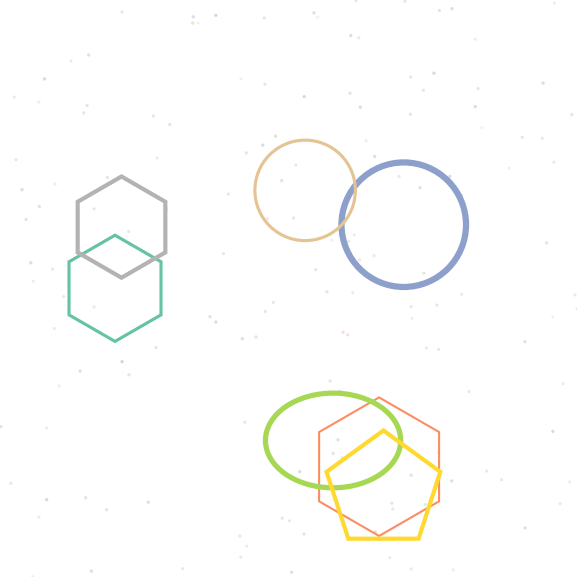[{"shape": "hexagon", "thickness": 1.5, "radius": 0.46, "center": [0.199, 0.5]}, {"shape": "hexagon", "thickness": 1, "radius": 0.6, "center": [0.656, 0.191]}, {"shape": "circle", "thickness": 3, "radius": 0.54, "center": [0.699, 0.61]}, {"shape": "oval", "thickness": 2.5, "radius": 0.59, "center": [0.577, 0.236]}, {"shape": "pentagon", "thickness": 2, "radius": 0.52, "center": [0.664, 0.15]}, {"shape": "circle", "thickness": 1.5, "radius": 0.44, "center": [0.528, 0.669]}, {"shape": "hexagon", "thickness": 2, "radius": 0.44, "center": [0.21, 0.606]}]